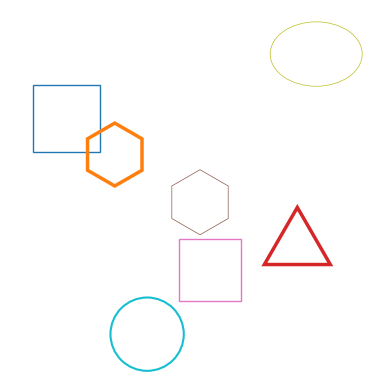[{"shape": "square", "thickness": 1, "radius": 0.43, "center": [0.173, 0.693]}, {"shape": "hexagon", "thickness": 2.5, "radius": 0.41, "center": [0.298, 0.599]}, {"shape": "triangle", "thickness": 2.5, "radius": 0.49, "center": [0.772, 0.362]}, {"shape": "hexagon", "thickness": 0.5, "radius": 0.42, "center": [0.52, 0.475]}, {"shape": "square", "thickness": 1, "radius": 0.4, "center": [0.544, 0.299]}, {"shape": "oval", "thickness": 0.5, "radius": 0.6, "center": [0.821, 0.86]}, {"shape": "circle", "thickness": 1.5, "radius": 0.48, "center": [0.382, 0.132]}]